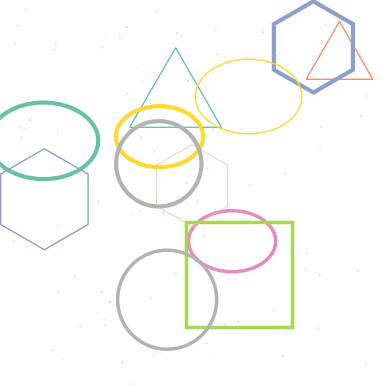[{"shape": "oval", "thickness": 3, "radius": 0.71, "center": [0.113, 0.634]}, {"shape": "triangle", "thickness": 1, "radius": 0.69, "center": [0.456, 0.738]}, {"shape": "triangle", "thickness": 1, "radius": 0.5, "center": [0.882, 0.844]}, {"shape": "hexagon", "thickness": 1, "radius": 0.66, "center": [0.115, 0.482]}, {"shape": "hexagon", "thickness": 3, "radius": 0.59, "center": [0.814, 0.878]}, {"shape": "oval", "thickness": 2.5, "radius": 0.57, "center": [0.603, 0.373]}, {"shape": "square", "thickness": 2.5, "radius": 0.69, "center": [0.621, 0.287]}, {"shape": "oval", "thickness": 1, "radius": 0.69, "center": [0.646, 0.749]}, {"shape": "oval", "thickness": 3, "radius": 0.57, "center": [0.414, 0.645]}, {"shape": "hexagon", "thickness": 0.5, "radius": 0.53, "center": [0.499, 0.518]}, {"shape": "circle", "thickness": 2.5, "radius": 0.64, "center": [0.434, 0.222]}, {"shape": "circle", "thickness": 3, "radius": 0.55, "center": [0.412, 0.575]}]